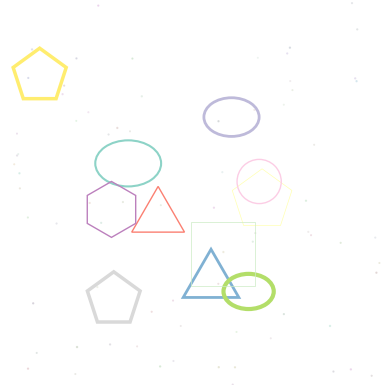[{"shape": "oval", "thickness": 1.5, "radius": 0.43, "center": [0.333, 0.576]}, {"shape": "pentagon", "thickness": 0.5, "radius": 0.41, "center": [0.681, 0.48]}, {"shape": "oval", "thickness": 2, "radius": 0.36, "center": [0.601, 0.696]}, {"shape": "triangle", "thickness": 1, "radius": 0.4, "center": [0.411, 0.437]}, {"shape": "triangle", "thickness": 2, "radius": 0.42, "center": [0.548, 0.269]}, {"shape": "oval", "thickness": 3, "radius": 0.33, "center": [0.646, 0.243]}, {"shape": "circle", "thickness": 1, "radius": 0.29, "center": [0.673, 0.529]}, {"shape": "pentagon", "thickness": 2.5, "radius": 0.36, "center": [0.295, 0.222]}, {"shape": "hexagon", "thickness": 1, "radius": 0.36, "center": [0.29, 0.456]}, {"shape": "square", "thickness": 0.5, "radius": 0.42, "center": [0.58, 0.34]}, {"shape": "pentagon", "thickness": 2.5, "radius": 0.36, "center": [0.103, 0.802]}]